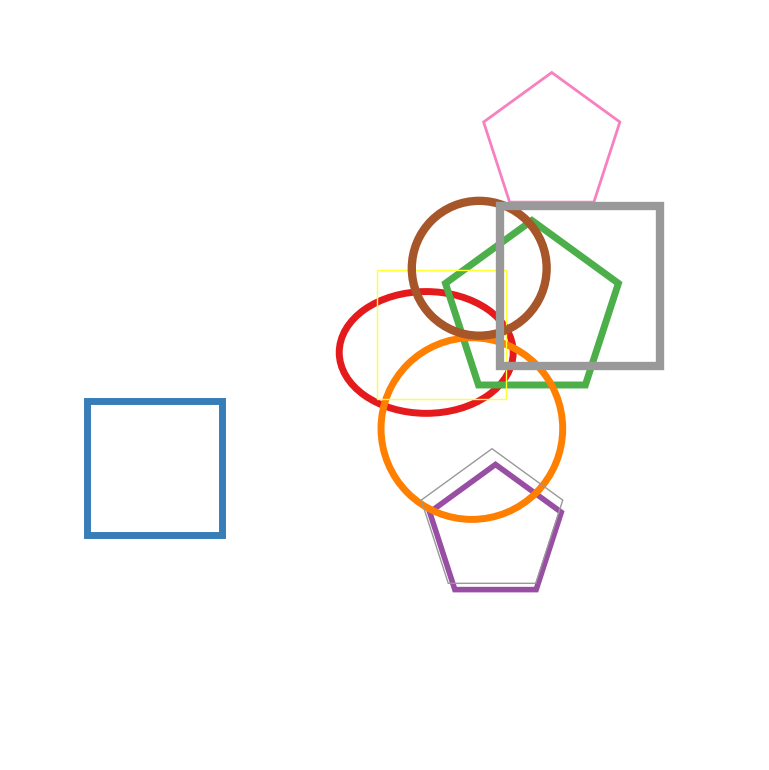[{"shape": "oval", "thickness": 2.5, "radius": 0.56, "center": [0.554, 0.542]}, {"shape": "square", "thickness": 2.5, "radius": 0.44, "center": [0.201, 0.392]}, {"shape": "pentagon", "thickness": 2.5, "radius": 0.59, "center": [0.691, 0.596]}, {"shape": "pentagon", "thickness": 2, "radius": 0.45, "center": [0.644, 0.307]}, {"shape": "circle", "thickness": 2.5, "radius": 0.59, "center": [0.613, 0.443]}, {"shape": "square", "thickness": 0.5, "radius": 0.42, "center": [0.573, 0.565]}, {"shape": "circle", "thickness": 3, "radius": 0.44, "center": [0.622, 0.652]}, {"shape": "pentagon", "thickness": 1, "radius": 0.47, "center": [0.717, 0.813]}, {"shape": "pentagon", "thickness": 0.5, "radius": 0.48, "center": [0.639, 0.321]}, {"shape": "square", "thickness": 3, "radius": 0.52, "center": [0.753, 0.629]}]